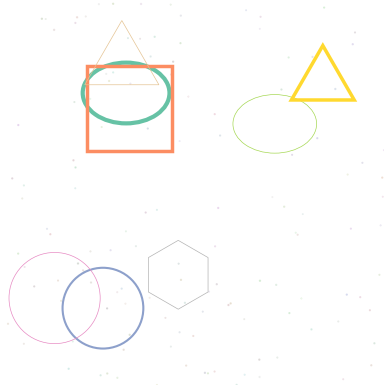[{"shape": "oval", "thickness": 3, "radius": 0.56, "center": [0.328, 0.758]}, {"shape": "square", "thickness": 2.5, "radius": 0.56, "center": [0.336, 0.718]}, {"shape": "circle", "thickness": 1.5, "radius": 0.52, "center": [0.267, 0.2]}, {"shape": "circle", "thickness": 0.5, "radius": 0.59, "center": [0.142, 0.226]}, {"shape": "oval", "thickness": 0.5, "radius": 0.54, "center": [0.714, 0.678]}, {"shape": "triangle", "thickness": 2.5, "radius": 0.47, "center": [0.838, 0.787]}, {"shape": "triangle", "thickness": 0.5, "radius": 0.56, "center": [0.316, 0.835]}, {"shape": "hexagon", "thickness": 0.5, "radius": 0.45, "center": [0.463, 0.286]}]